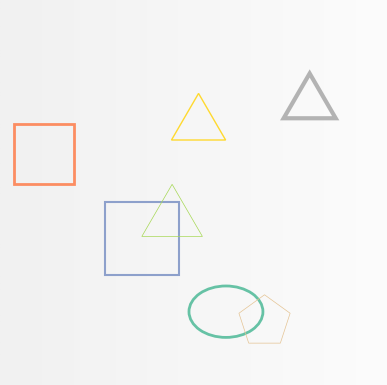[{"shape": "oval", "thickness": 2, "radius": 0.48, "center": [0.583, 0.19]}, {"shape": "square", "thickness": 2, "radius": 0.39, "center": [0.113, 0.6]}, {"shape": "square", "thickness": 1.5, "radius": 0.48, "center": [0.366, 0.38]}, {"shape": "triangle", "thickness": 0.5, "radius": 0.45, "center": [0.444, 0.431]}, {"shape": "triangle", "thickness": 1, "radius": 0.4, "center": [0.512, 0.677]}, {"shape": "pentagon", "thickness": 0.5, "radius": 0.35, "center": [0.683, 0.165]}, {"shape": "triangle", "thickness": 3, "radius": 0.39, "center": [0.799, 0.732]}]